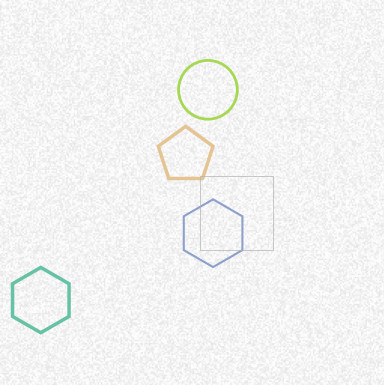[{"shape": "hexagon", "thickness": 2.5, "radius": 0.42, "center": [0.106, 0.221]}, {"shape": "hexagon", "thickness": 1.5, "radius": 0.44, "center": [0.553, 0.394]}, {"shape": "circle", "thickness": 2, "radius": 0.38, "center": [0.54, 0.767]}, {"shape": "pentagon", "thickness": 2.5, "radius": 0.37, "center": [0.482, 0.597]}, {"shape": "square", "thickness": 0.5, "radius": 0.48, "center": [0.615, 0.447]}]